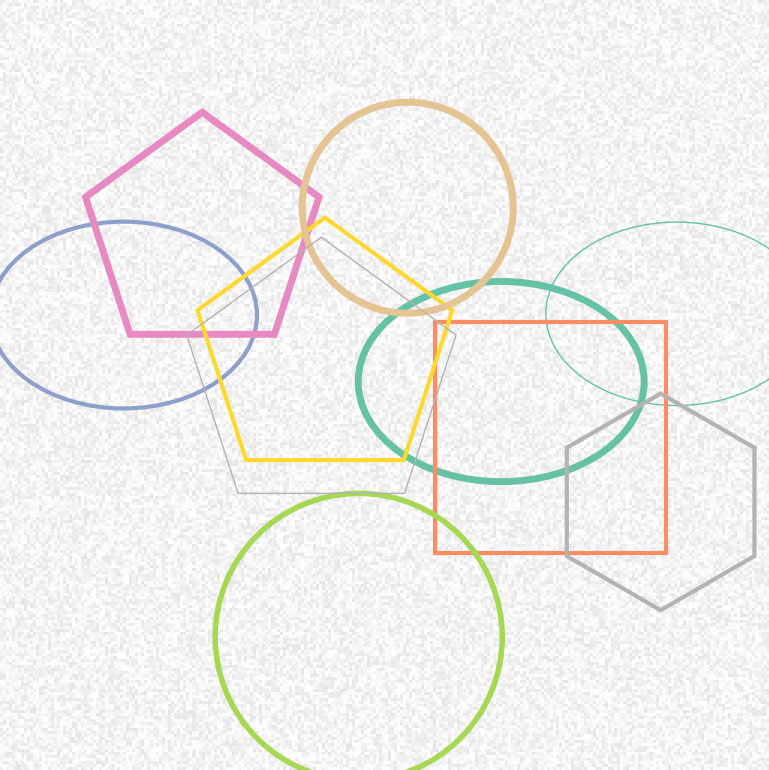[{"shape": "oval", "thickness": 2.5, "radius": 0.93, "center": [0.651, 0.504]}, {"shape": "oval", "thickness": 0.5, "radius": 0.85, "center": [0.879, 0.592]}, {"shape": "square", "thickness": 1.5, "radius": 0.75, "center": [0.715, 0.432]}, {"shape": "oval", "thickness": 1.5, "radius": 0.87, "center": [0.16, 0.591]}, {"shape": "pentagon", "thickness": 2.5, "radius": 0.8, "center": [0.263, 0.695]}, {"shape": "circle", "thickness": 2, "radius": 0.93, "center": [0.466, 0.173]}, {"shape": "pentagon", "thickness": 1.5, "radius": 0.87, "center": [0.422, 0.543]}, {"shape": "circle", "thickness": 2.5, "radius": 0.69, "center": [0.53, 0.73]}, {"shape": "pentagon", "thickness": 0.5, "radius": 0.92, "center": [0.417, 0.508]}, {"shape": "hexagon", "thickness": 1.5, "radius": 0.7, "center": [0.858, 0.348]}]